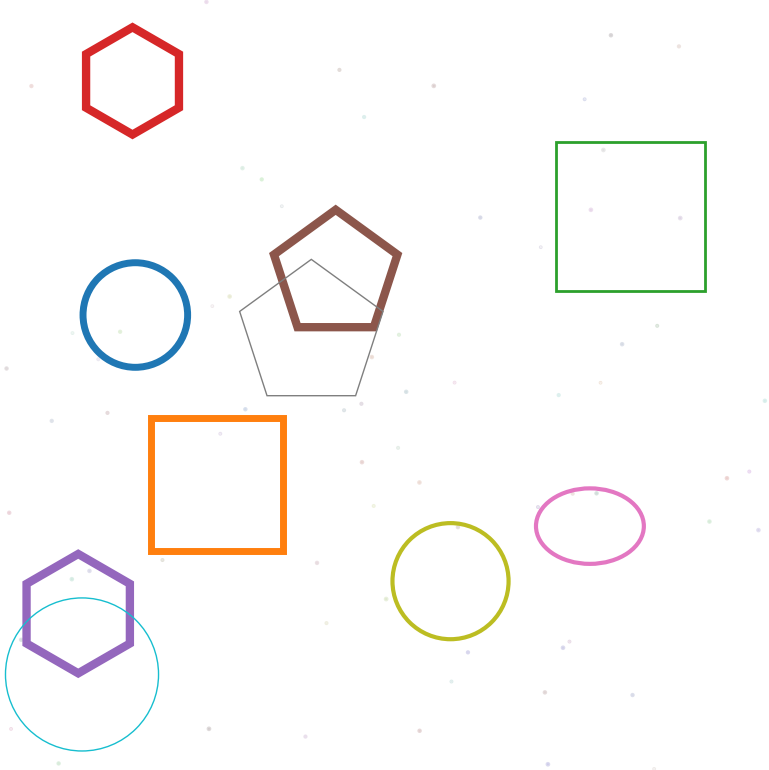[{"shape": "circle", "thickness": 2.5, "radius": 0.34, "center": [0.176, 0.591]}, {"shape": "square", "thickness": 2.5, "radius": 0.43, "center": [0.282, 0.371]}, {"shape": "square", "thickness": 1, "radius": 0.48, "center": [0.819, 0.719]}, {"shape": "hexagon", "thickness": 3, "radius": 0.35, "center": [0.172, 0.895]}, {"shape": "hexagon", "thickness": 3, "radius": 0.39, "center": [0.102, 0.203]}, {"shape": "pentagon", "thickness": 3, "radius": 0.42, "center": [0.436, 0.643]}, {"shape": "oval", "thickness": 1.5, "radius": 0.35, "center": [0.766, 0.317]}, {"shape": "pentagon", "thickness": 0.5, "radius": 0.49, "center": [0.404, 0.565]}, {"shape": "circle", "thickness": 1.5, "radius": 0.38, "center": [0.585, 0.245]}, {"shape": "circle", "thickness": 0.5, "radius": 0.5, "center": [0.107, 0.124]}]